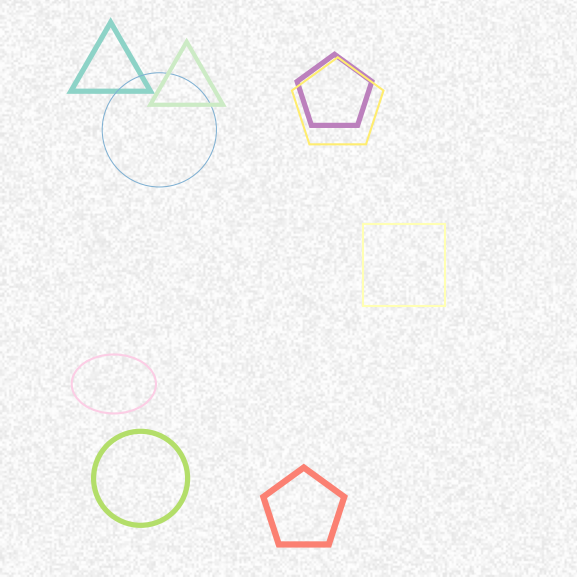[{"shape": "triangle", "thickness": 2.5, "radius": 0.4, "center": [0.192, 0.881]}, {"shape": "square", "thickness": 1, "radius": 0.35, "center": [0.7, 0.54]}, {"shape": "pentagon", "thickness": 3, "radius": 0.37, "center": [0.526, 0.116]}, {"shape": "circle", "thickness": 0.5, "radius": 0.49, "center": [0.276, 0.774]}, {"shape": "circle", "thickness": 2.5, "radius": 0.41, "center": [0.243, 0.171]}, {"shape": "oval", "thickness": 1, "radius": 0.36, "center": [0.197, 0.334]}, {"shape": "pentagon", "thickness": 2.5, "radius": 0.34, "center": [0.579, 0.837]}, {"shape": "triangle", "thickness": 2, "radius": 0.36, "center": [0.323, 0.854]}, {"shape": "pentagon", "thickness": 1, "radius": 0.42, "center": [0.585, 0.817]}]